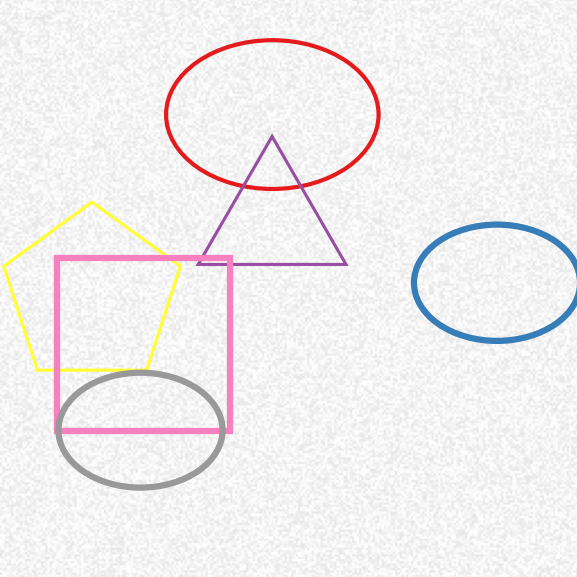[{"shape": "oval", "thickness": 2, "radius": 0.92, "center": [0.472, 0.801]}, {"shape": "oval", "thickness": 3, "radius": 0.72, "center": [0.861, 0.51]}, {"shape": "triangle", "thickness": 1.5, "radius": 0.74, "center": [0.471, 0.615]}, {"shape": "pentagon", "thickness": 1.5, "radius": 0.8, "center": [0.16, 0.488]}, {"shape": "square", "thickness": 3, "radius": 0.75, "center": [0.249, 0.403]}, {"shape": "oval", "thickness": 3, "radius": 0.71, "center": [0.243, 0.254]}]